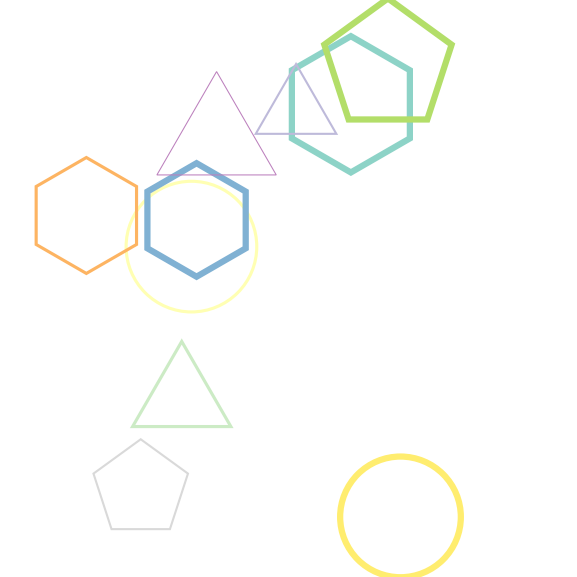[{"shape": "hexagon", "thickness": 3, "radius": 0.59, "center": [0.608, 0.819]}, {"shape": "circle", "thickness": 1.5, "radius": 0.57, "center": [0.331, 0.572]}, {"shape": "triangle", "thickness": 1, "radius": 0.4, "center": [0.513, 0.808]}, {"shape": "hexagon", "thickness": 3, "radius": 0.49, "center": [0.34, 0.618]}, {"shape": "hexagon", "thickness": 1.5, "radius": 0.5, "center": [0.15, 0.626]}, {"shape": "pentagon", "thickness": 3, "radius": 0.58, "center": [0.672, 0.886]}, {"shape": "pentagon", "thickness": 1, "radius": 0.43, "center": [0.244, 0.152]}, {"shape": "triangle", "thickness": 0.5, "radius": 0.6, "center": [0.375, 0.756]}, {"shape": "triangle", "thickness": 1.5, "radius": 0.49, "center": [0.315, 0.31]}, {"shape": "circle", "thickness": 3, "radius": 0.52, "center": [0.693, 0.104]}]